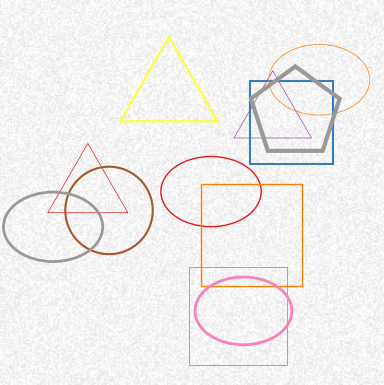[{"shape": "triangle", "thickness": 0.5, "radius": 0.6, "center": [0.228, 0.508]}, {"shape": "oval", "thickness": 1, "radius": 0.65, "center": [0.548, 0.502]}, {"shape": "square", "thickness": 1.5, "radius": 0.54, "center": [0.758, 0.681]}, {"shape": "square", "thickness": 0.5, "radius": 0.64, "center": [0.619, 0.179]}, {"shape": "triangle", "thickness": 0.5, "radius": 0.58, "center": [0.708, 0.7]}, {"shape": "oval", "thickness": 0.5, "radius": 0.66, "center": [0.829, 0.793]}, {"shape": "square", "thickness": 1, "radius": 0.66, "center": [0.653, 0.39]}, {"shape": "triangle", "thickness": 1.5, "radius": 0.73, "center": [0.439, 0.758]}, {"shape": "circle", "thickness": 1.5, "radius": 0.57, "center": [0.283, 0.453]}, {"shape": "oval", "thickness": 2, "radius": 0.63, "center": [0.632, 0.192]}, {"shape": "oval", "thickness": 2, "radius": 0.64, "center": [0.138, 0.411]}, {"shape": "pentagon", "thickness": 3, "radius": 0.61, "center": [0.767, 0.706]}]